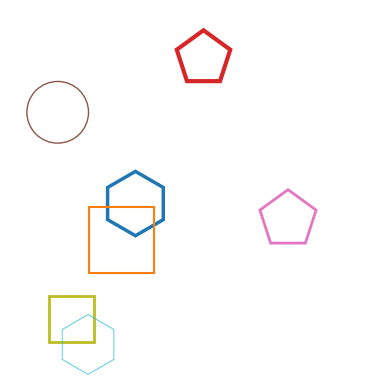[{"shape": "hexagon", "thickness": 2.5, "radius": 0.42, "center": [0.352, 0.471]}, {"shape": "square", "thickness": 1.5, "radius": 0.43, "center": [0.315, 0.377]}, {"shape": "pentagon", "thickness": 3, "radius": 0.37, "center": [0.529, 0.848]}, {"shape": "circle", "thickness": 1, "radius": 0.4, "center": [0.15, 0.708]}, {"shape": "pentagon", "thickness": 2, "radius": 0.38, "center": [0.748, 0.431]}, {"shape": "square", "thickness": 2, "radius": 0.29, "center": [0.186, 0.171]}, {"shape": "hexagon", "thickness": 0.5, "radius": 0.39, "center": [0.229, 0.105]}]